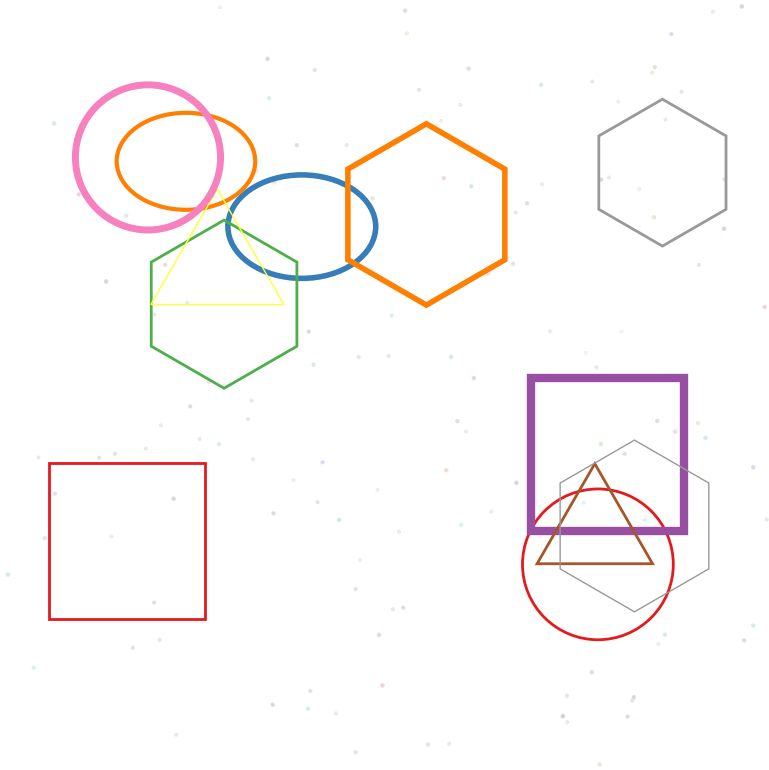[{"shape": "square", "thickness": 1, "radius": 0.51, "center": [0.165, 0.297]}, {"shape": "circle", "thickness": 1, "radius": 0.49, "center": [0.776, 0.267]}, {"shape": "oval", "thickness": 2, "radius": 0.48, "center": [0.392, 0.706]}, {"shape": "hexagon", "thickness": 1, "radius": 0.55, "center": [0.291, 0.605]}, {"shape": "square", "thickness": 3, "radius": 0.5, "center": [0.789, 0.41]}, {"shape": "hexagon", "thickness": 2, "radius": 0.59, "center": [0.554, 0.722]}, {"shape": "oval", "thickness": 1.5, "radius": 0.45, "center": [0.242, 0.791]}, {"shape": "triangle", "thickness": 0.5, "radius": 0.5, "center": [0.282, 0.654]}, {"shape": "triangle", "thickness": 1, "radius": 0.43, "center": [0.772, 0.311]}, {"shape": "circle", "thickness": 2.5, "radius": 0.47, "center": [0.192, 0.796]}, {"shape": "hexagon", "thickness": 1, "radius": 0.48, "center": [0.86, 0.776]}, {"shape": "hexagon", "thickness": 0.5, "radius": 0.56, "center": [0.824, 0.317]}]